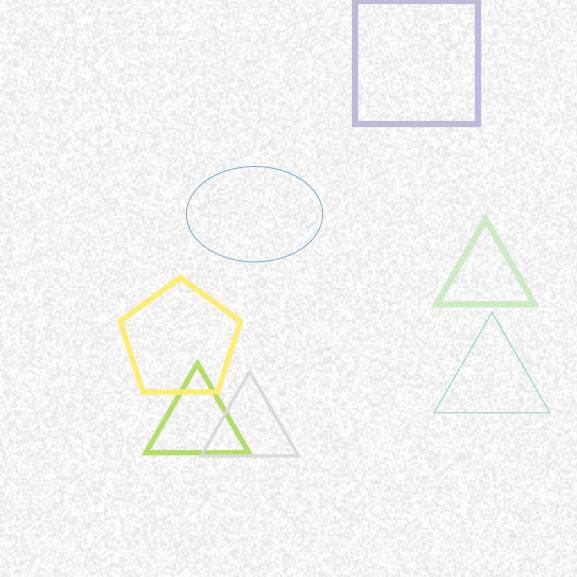[{"shape": "triangle", "thickness": 0.5, "radius": 0.58, "center": [0.852, 0.342]}, {"shape": "square", "thickness": 3, "radius": 0.53, "center": [0.721, 0.891]}, {"shape": "oval", "thickness": 0.5, "radius": 0.59, "center": [0.441, 0.628]}, {"shape": "triangle", "thickness": 2.5, "radius": 0.51, "center": [0.342, 0.267]}, {"shape": "triangle", "thickness": 1.5, "radius": 0.49, "center": [0.432, 0.258]}, {"shape": "triangle", "thickness": 3, "radius": 0.49, "center": [0.841, 0.521]}, {"shape": "pentagon", "thickness": 2.5, "radius": 0.55, "center": [0.312, 0.409]}]